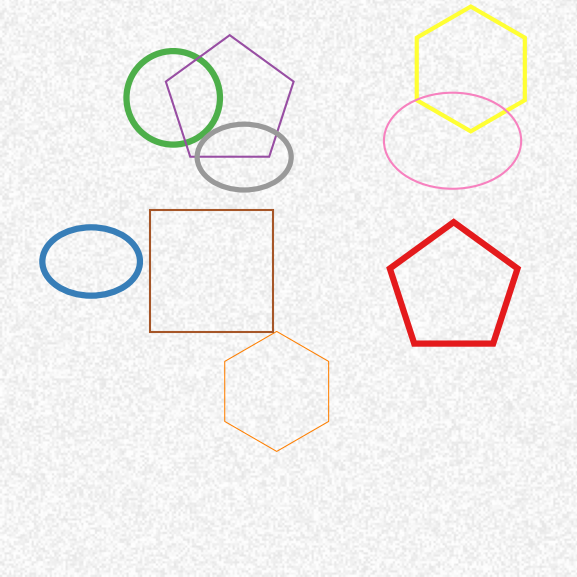[{"shape": "pentagon", "thickness": 3, "radius": 0.58, "center": [0.786, 0.498]}, {"shape": "oval", "thickness": 3, "radius": 0.42, "center": [0.158, 0.546]}, {"shape": "circle", "thickness": 3, "radius": 0.4, "center": [0.3, 0.83]}, {"shape": "pentagon", "thickness": 1, "radius": 0.58, "center": [0.398, 0.822]}, {"shape": "hexagon", "thickness": 0.5, "radius": 0.52, "center": [0.479, 0.321]}, {"shape": "hexagon", "thickness": 2, "radius": 0.54, "center": [0.815, 0.88]}, {"shape": "square", "thickness": 1, "radius": 0.53, "center": [0.366, 0.53]}, {"shape": "oval", "thickness": 1, "radius": 0.59, "center": [0.784, 0.755]}, {"shape": "oval", "thickness": 2.5, "radius": 0.41, "center": [0.423, 0.727]}]